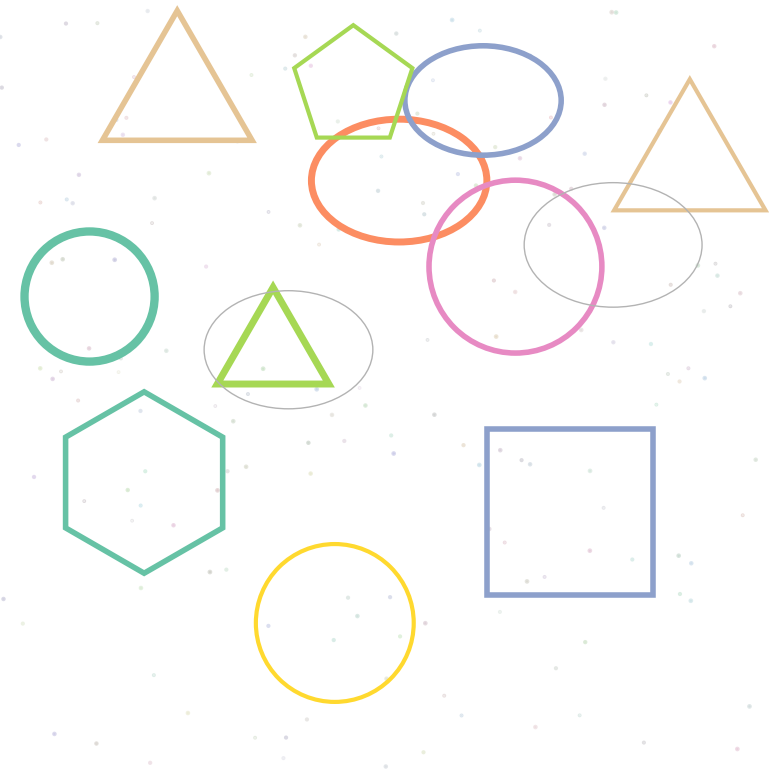[{"shape": "hexagon", "thickness": 2, "radius": 0.59, "center": [0.187, 0.373]}, {"shape": "circle", "thickness": 3, "radius": 0.42, "center": [0.116, 0.615]}, {"shape": "oval", "thickness": 2.5, "radius": 0.57, "center": [0.518, 0.765]}, {"shape": "oval", "thickness": 2, "radius": 0.51, "center": [0.627, 0.869]}, {"shape": "square", "thickness": 2, "radius": 0.54, "center": [0.74, 0.335]}, {"shape": "circle", "thickness": 2, "radius": 0.56, "center": [0.669, 0.654]}, {"shape": "triangle", "thickness": 2.5, "radius": 0.42, "center": [0.355, 0.543]}, {"shape": "pentagon", "thickness": 1.5, "radius": 0.4, "center": [0.459, 0.887]}, {"shape": "circle", "thickness": 1.5, "radius": 0.51, "center": [0.435, 0.191]}, {"shape": "triangle", "thickness": 1.5, "radius": 0.57, "center": [0.896, 0.784]}, {"shape": "triangle", "thickness": 2, "radius": 0.56, "center": [0.23, 0.874]}, {"shape": "oval", "thickness": 0.5, "radius": 0.55, "center": [0.375, 0.546]}, {"shape": "oval", "thickness": 0.5, "radius": 0.58, "center": [0.796, 0.682]}]